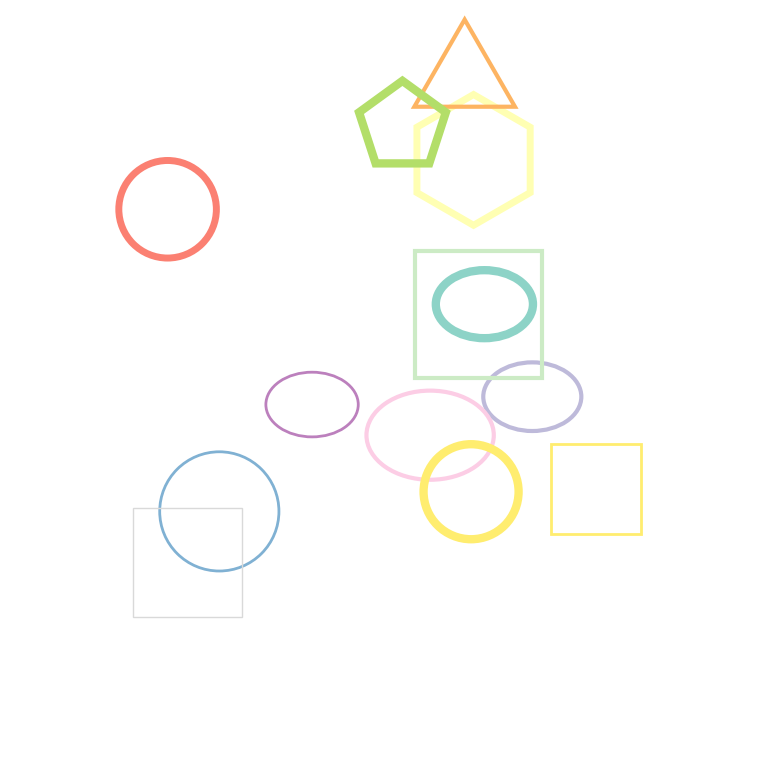[{"shape": "oval", "thickness": 3, "radius": 0.32, "center": [0.629, 0.605]}, {"shape": "hexagon", "thickness": 2.5, "radius": 0.42, "center": [0.615, 0.792]}, {"shape": "oval", "thickness": 1.5, "radius": 0.32, "center": [0.691, 0.485]}, {"shape": "circle", "thickness": 2.5, "radius": 0.32, "center": [0.218, 0.728]}, {"shape": "circle", "thickness": 1, "radius": 0.39, "center": [0.285, 0.336]}, {"shape": "triangle", "thickness": 1.5, "radius": 0.38, "center": [0.603, 0.899]}, {"shape": "pentagon", "thickness": 3, "radius": 0.3, "center": [0.523, 0.836]}, {"shape": "oval", "thickness": 1.5, "radius": 0.41, "center": [0.559, 0.435]}, {"shape": "square", "thickness": 0.5, "radius": 0.35, "center": [0.243, 0.27]}, {"shape": "oval", "thickness": 1, "radius": 0.3, "center": [0.405, 0.475]}, {"shape": "square", "thickness": 1.5, "radius": 0.41, "center": [0.621, 0.591]}, {"shape": "square", "thickness": 1, "radius": 0.29, "center": [0.774, 0.365]}, {"shape": "circle", "thickness": 3, "radius": 0.31, "center": [0.612, 0.361]}]